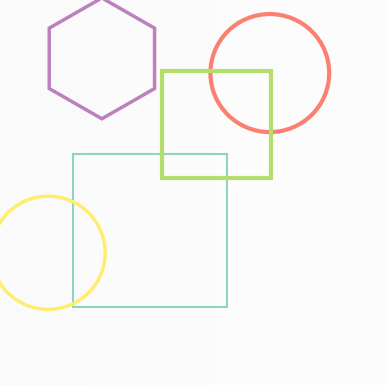[{"shape": "square", "thickness": 1.5, "radius": 0.99, "center": [0.386, 0.4]}, {"shape": "circle", "thickness": 3, "radius": 0.77, "center": [0.696, 0.81]}, {"shape": "square", "thickness": 3, "radius": 0.7, "center": [0.558, 0.676]}, {"shape": "hexagon", "thickness": 2.5, "radius": 0.78, "center": [0.263, 0.848]}, {"shape": "circle", "thickness": 2.5, "radius": 0.74, "center": [0.124, 0.343]}]